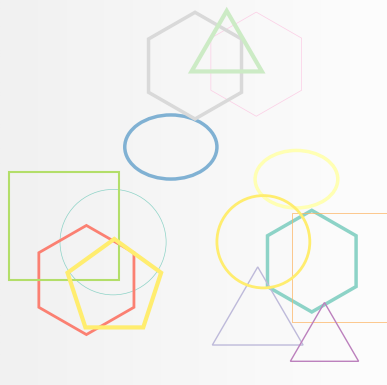[{"shape": "circle", "thickness": 0.5, "radius": 0.68, "center": [0.292, 0.371]}, {"shape": "hexagon", "thickness": 2.5, "radius": 0.66, "center": [0.805, 0.322]}, {"shape": "oval", "thickness": 2.5, "radius": 0.53, "center": [0.765, 0.535]}, {"shape": "triangle", "thickness": 1, "radius": 0.68, "center": [0.665, 0.171]}, {"shape": "hexagon", "thickness": 2, "radius": 0.71, "center": [0.223, 0.273]}, {"shape": "oval", "thickness": 2.5, "radius": 0.59, "center": [0.441, 0.618]}, {"shape": "square", "thickness": 0.5, "radius": 0.71, "center": [0.895, 0.304]}, {"shape": "square", "thickness": 1.5, "radius": 0.71, "center": [0.165, 0.413]}, {"shape": "hexagon", "thickness": 0.5, "radius": 0.68, "center": [0.661, 0.833]}, {"shape": "hexagon", "thickness": 2.5, "radius": 0.69, "center": [0.503, 0.829]}, {"shape": "triangle", "thickness": 1, "radius": 0.51, "center": [0.837, 0.112]}, {"shape": "triangle", "thickness": 3, "radius": 0.52, "center": [0.585, 0.867]}, {"shape": "circle", "thickness": 2, "radius": 0.6, "center": [0.68, 0.372]}, {"shape": "pentagon", "thickness": 3, "radius": 0.63, "center": [0.295, 0.252]}]